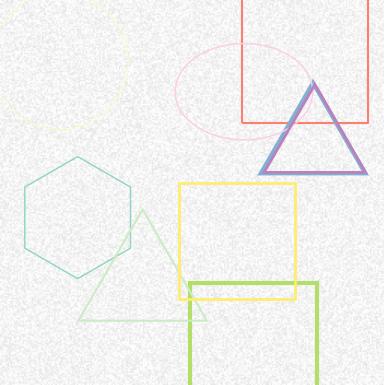[{"shape": "hexagon", "thickness": 1, "radius": 0.79, "center": [0.202, 0.435]}, {"shape": "circle", "thickness": 0.5, "radius": 0.89, "center": [0.155, 0.842]}, {"shape": "square", "thickness": 1.5, "radius": 0.82, "center": [0.793, 0.843]}, {"shape": "triangle", "thickness": 3, "radius": 0.78, "center": [0.813, 0.628]}, {"shape": "square", "thickness": 3, "radius": 0.83, "center": [0.659, 0.101]}, {"shape": "oval", "thickness": 1, "radius": 0.89, "center": [0.634, 0.762]}, {"shape": "triangle", "thickness": 2, "radius": 0.76, "center": [0.818, 0.628]}, {"shape": "triangle", "thickness": 1.5, "radius": 0.96, "center": [0.37, 0.263]}, {"shape": "square", "thickness": 2, "radius": 0.75, "center": [0.615, 0.374]}]